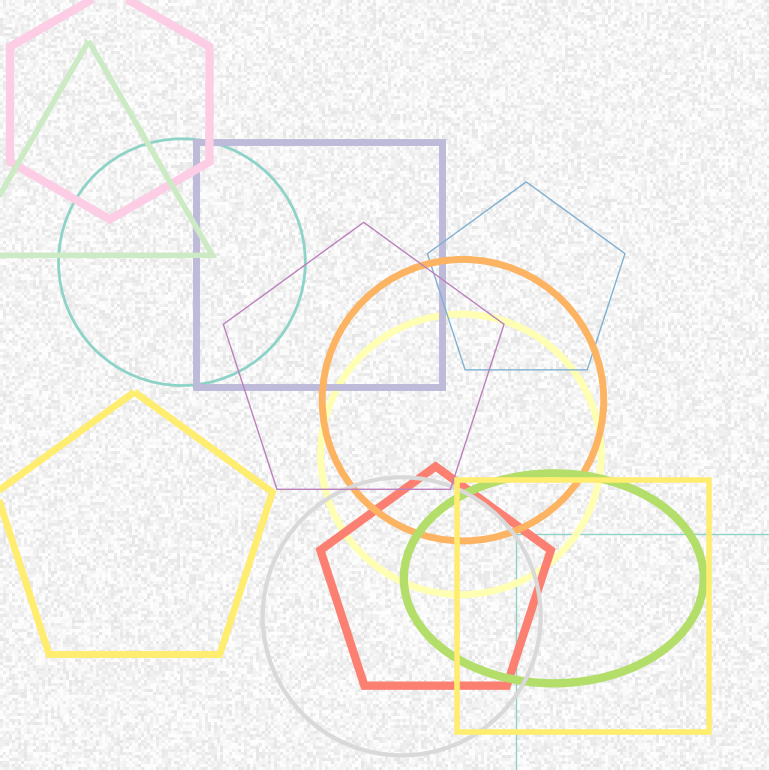[{"shape": "circle", "thickness": 1, "radius": 0.8, "center": [0.236, 0.66]}, {"shape": "square", "thickness": 0.5, "radius": 0.83, "center": [0.837, 0.14]}, {"shape": "circle", "thickness": 2.5, "radius": 0.91, "center": [0.599, 0.41]}, {"shape": "square", "thickness": 2.5, "radius": 0.8, "center": [0.415, 0.657]}, {"shape": "pentagon", "thickness": 3, "radius": 0.79, "center": [0.566, 0.237]}, {"shape": "pentagon", "thickness": 0.5, "radius": 0.67, "center": [0.683, 0.629]}, {"shape": "circle", "thickness": 2.5, "radius": 0.91, "center": [0.601, 0.48]}, {"shape": "oval", "thickness": 3, "radius": 0.97, "center": [0.719, 0.249]}, {"shape": "hexagon", "thickness": 3, "radius": 0.75, "center": [0.143, 0.865]}, {"shape": "circle", "thickness": 1.5, "radius": 0.9, "center": [0.522, 0.2]}, {"shape": "pentagon", "thickness": 0.5, "radius": 0.96, "center": [0.472, 0.52]}, {"shape": "triangle", "thickness": 2, "radius": 0.93, "center": [0.115, 0.761]}, {"shape": "pentagon", "thickness": 2.5, "radius": 0.94, "center": [0.175, 0.302]}, {"shape": "square", "thickness": 2, "radius": 0.82, "center": [0.757, 0.213]}]